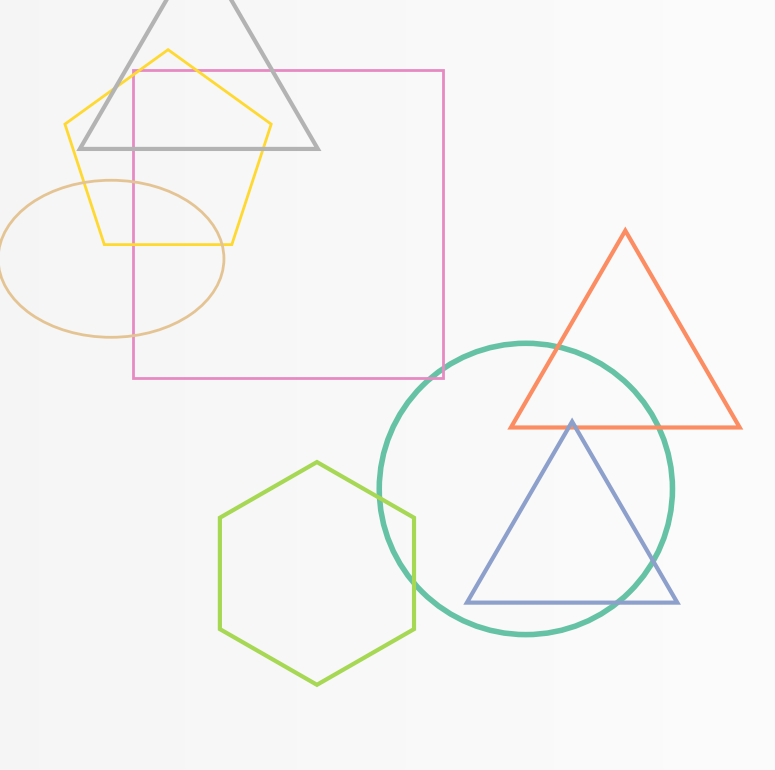[{"shape": "circle", "thickness": 2, "radius": 0.95, "center": [0.679, 0.365]}, {"shape": "triangle", "thickness": 1.5, "radius": 0.85, "center": [0.807, 0.53]}, {"shape": "triangle", "thickness": 1.5, "radius": 0.78, "center": [0.738, 0.296]}, {"shape": "square", "thickness": 1, "radius": 1.0, "center": [0.372, 0.709]}, {"shape": "hexagon", "thickness": 1.5, "radius": 0.72, "center": [0.409, 0.255]}, {"shape": "pentagon", "thickness": 1, "radius": 0.7, "center": [0.217, 0.796]}, {"shape": "oval", "thickness": 1, "radius": 0.73, "center": [0.143, 0.664]}, {"shape": "triangle", "thickness": 1.5, "radius": 0.89, "center": [0.257, 0.895]}]